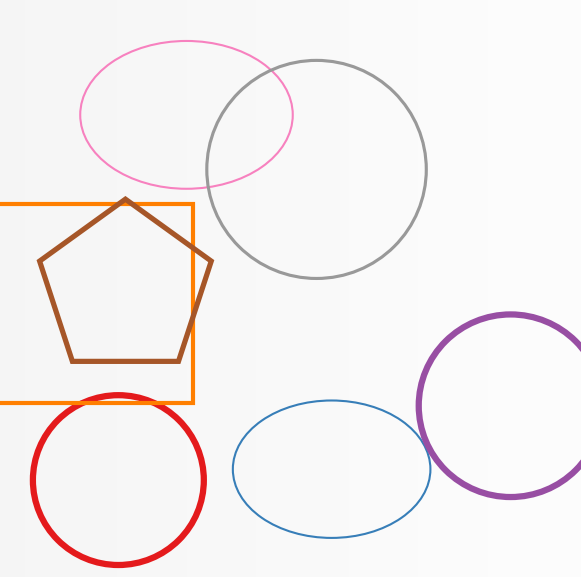[{"shape": "circle", "thickness": 3, "radius": 0.74, "center": [0.204, 0.168]}, {"shape": "oval", "thickness": 1, "radius": 0.85, "center": [0.571, 0.187]}, {"shape": "circle", "thickness": 3, "radius": 0.79, "center": [0.878, 0.297]}, {"shape": "square", "thickness": 2, "radius": 0.86, "center": [0.16, 0.474]}, {"shape": "pentagon", "thickness": 2.5, "radius": 0.78, "center": [0.216, 0.499]}, {"shape": "oval", "thickness": 1, "radius": 0.91, "center": [0.321, 0.8]}, {"shape": "circle", "thickness": 1.5, "radius": 0.94, "center": [0.545, 0.706]}]